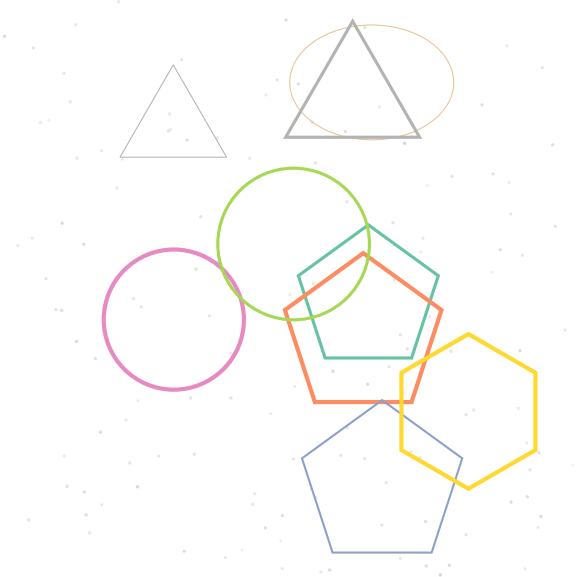[{"shape": "pentagon", "thickness": 1.5, "radius": 0.64, "center": [0.638, 0.482]}, {"shape": "pentagon", "thickness": 2, "radius": 0.71, "center": [0.629, 0.418]}, {"shape": "pentagon", "thickness": 1, "radius": 0.73, "center": [0.662, 0.16]}, {"shape": "circle", "thickness": 2, "radius": 0.61, "center": [0.301, 0.446]}, {"shape": "circle", "thickness": 1.5, "radius": 0.66, "center": [0.508, 0.577]}, {"shape": "hexagon", "thickness": 2, "radius": 0.67, "center": [0.811, 0.287]}, {"shape": "oval", "thickness": 0.5, "radius": 0.71, "center": [0.644, 0.856]}, {"shape": "triangle", "thickness": 0.5, "radius": 0.53, "center": [0.3, 0.78]}, {"shape": "triangle", "thickness": 1.5, "radius": 0.67, "center": [0.611, 0.828]}]